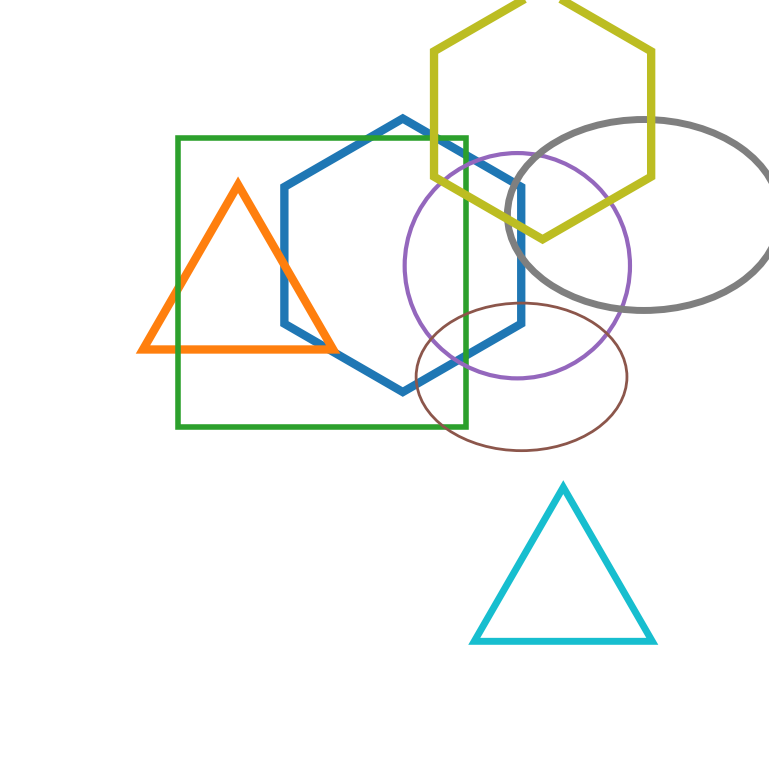[{"shape": "hexagon", "thickness": 3, "radius": 0.89, "center": [0.523, 0.668]}, {"shape": "triangle", "thickness": 3, "radius": 0.71, "center": [0.309, 0.617]}, {"shape": "square", "thickness": 2, "radius": 0.94, "center": [0.418, 0.633]}, {"shape": "circle", "thickness": 1.5, "radius": 0.73, "center": [0.672, 0.655]}, {"shape": "oval", "thickness": 1, "radius": 0.68, "center": [0.677, 0.511]}, {"shape": "oval", "thickness": 2.5, "radius": 0.89, "center": [0.836, 0.721]}, {"shape": "hexagon", "thickness": 3, "radius": 0.81, "center": [0.705, 0.852]}, {"shape": "triangle", "thickness": 2.5, "radius": 0.67, "center": [0.732, 0.234]}]